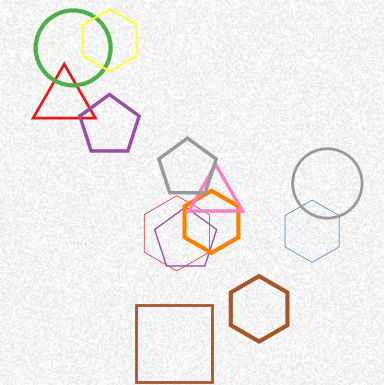[{"shape": "triangle", "thickness": 2, "radius": 0.47, "center": [0.167, 0.74]}, {"shape": "hexagon", "thickness": 0.5, "radius": 0.49, "center": [0.459, 0.394]}, {"shape": "hexagon", "thickness": 0.5, "radius": 0.41, "center": [0.811, 0.399]}, {"shape": "circle", "thickness": 3, "radius": 0.49, "center": [0.19, 0.876]}, {"shape": "pentagon", "thickness": 2.5, "radius": 0.41, "center": [0.284, 0.673]}, {"shape": "pentagon", "thickness": 1, "radius": 0.42, "center": [0.482, 0.378]}, {"shape": "hexagon", "thickness": 3, "radius": 0.4, "center": [0.549, 0.424]}, {"shape": "hexagon", "thickness": 1.5, "radius": 0.4, "center": [0.285, 0.895]}, {"shape": "hexagon", "thickness": 3, "radius": 0.42, "center": [0.673, 0.198]}, {"shape": "square", "thickness": 2, "radius": 0.5, "center": [0.452, 0.108]}, {"shape": "triangle", "thickness": 2.5, "radius": 0.4, "center": [0.56, 0.492]}, {"shape": "pentagon", "thickness": 2.5, "radius": 0.39, "center": [0.487, 0.563]}, {"shape": "circle", "thickness": 2, "radius": 0.45, "center": [0.85, 0.523]}]